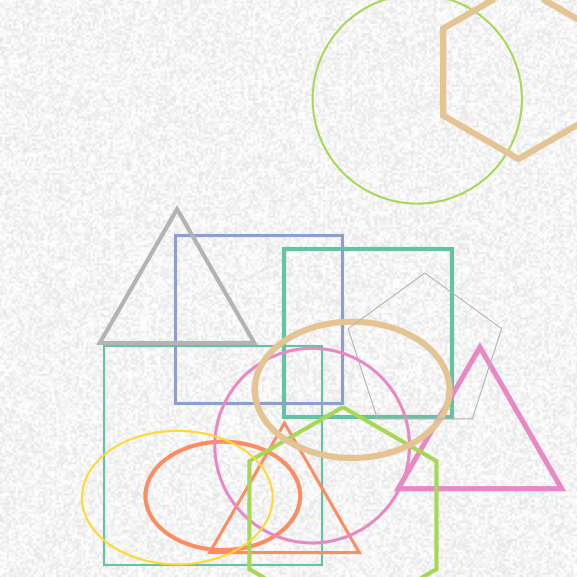[{"shape": "square", "thickness": 1, "radius": 0.95, "center": [0.369, 0.21]}, {"shape": "square", "thickness": 2, "radius": 0.73, "center": [0.637, 0.423]}, {"shape": "oval", "thickness": 2, "radius": 0.67, "center": [0.386, 0.141]}, {"shape": "triangle", "thickness": 1.5, "radius": 0.75, "center": [0.493, 0.117]}, {"shape": "square", "thickness": 1.5, "radius": 0.73, "center": [0.448, 0.446]}, {"shape": "triangle", "thickness": 2.5, "radius": 0.82, "center": [0.831, 0.235]}, {"shape": "circle", "thickness": 1.5, "radius": 0.84, "center": [0.54, 0.228]}, {"shape": "circle", "thickness": 1, "radius": 0.91, "center": [0.723, 0.828]}, {"shape": "hexagon", "thickness": 2, "radius": 0.94, "center": [0.594, 0.107]}, {"shape": "oval", "thickness": 1, "radius": 0.83, "center": [0.307, 0.137]}, {"shape": "oval", "thickness": 3, "radius": 0.84, "center": [0.61, 0.324]}, {"shape": "hexagon", "thickness": 3, "radius": 0.75, "center": [0.898, 0.874]}, {"shape": "triangle", "thickness": 2, "radius": 0.77, "center": [0.307, 0.483]}, {"shape": "pentagon", "thickness": 0.5, "radius": 0.7, "center": [0.736, 0.387]}]